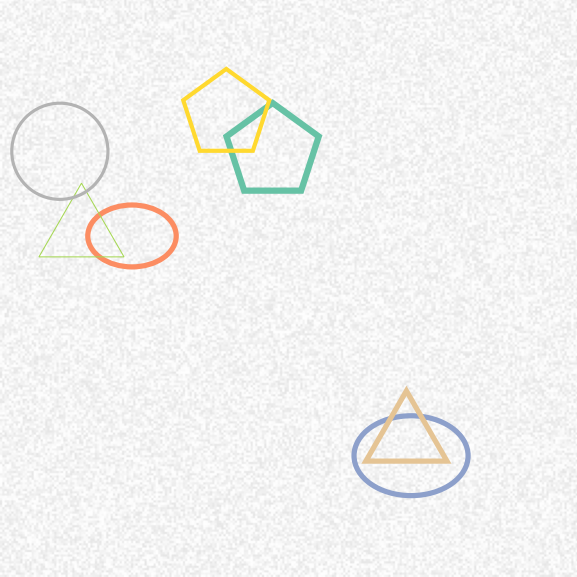[{"shape": "pentagon", "thickness": 3, "radius": 0.42, "center": [0.472, 0.737]}, {"shape": "oval", "thickness": 2.5, "radius": 0.38, "center": [0.229, 0.591]}, {"shape": "oval", "thickness": 2.5, "radius": 0.49, "center": [0.712, 0.21]}, {"shape": "triangle", "thickness": 0.5, "radius": 0.43, "center": [0.141, 0.597]}, {"shape": "pentagon", "thickness": 2, "radius": 0.39, "center": [0.392, 0.801]}, {"shape": "triangle", "thickness": 2.5, "radius": 0.41, "center": [0.704, 0.241]}, {"shape": "circle", "thickness": 1.5, "radius": 0.42, "center": [0.104, 0.737]}]